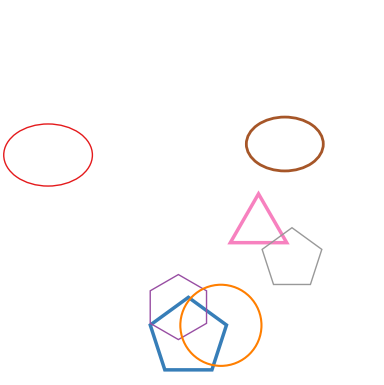[{"shape": "oval", "thickness": 1, "radius": 0.58, "center": [0.125, 0.597]}, {"shape": "pentagon", "thickness": 2.5, "radius": 0.52, "center": [0.489, 0.124]}, {"shape": "hexagon", "thickness": 1, "radius": 0.42, "center": [0.463, 0.202]}, {"shape": "circle", "thickness": 1.5, "radius": 0.53, "center": [0.574, 0.155]}, {"shape": "oval", "thickness": 2, "radius": 0.5, "center": [0.74, 0.626]}, {"shape": "triangle", "thickness": 2.5, "radius": 0.42, "center": [0.671, 0.412]}, {"shape": "pentagon", "thickness": 1, "radius": 0.41, "center": [0.758, 0.327]}]